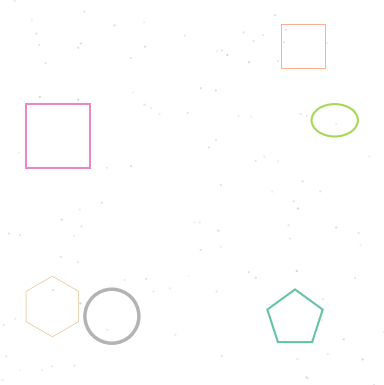[{"shape": "pentagon", "thickness": 1.5, "radius": 0.38, "center": [0.766, 0.173]}, {"shape": "square", "thickness": 0.5, "radius": 0.29, "center": [0.787, 0.881]}, {"shape": "square", "thickness": 1.5, "radius": 0.41, "center": [0.152, 0.646]}, {"shape": "oval", "thickness": 1.5, "radius": 0.3, "center": [0.869, 0.688]}, {"shape": "hexagon", "thickness": 0.5, "radius": 0.39, "center": [0.136, 0.204]}, {"shape": "circle", "thickness": 2.5, "radius": 0.35, "center": [0.291, 0.179]}]